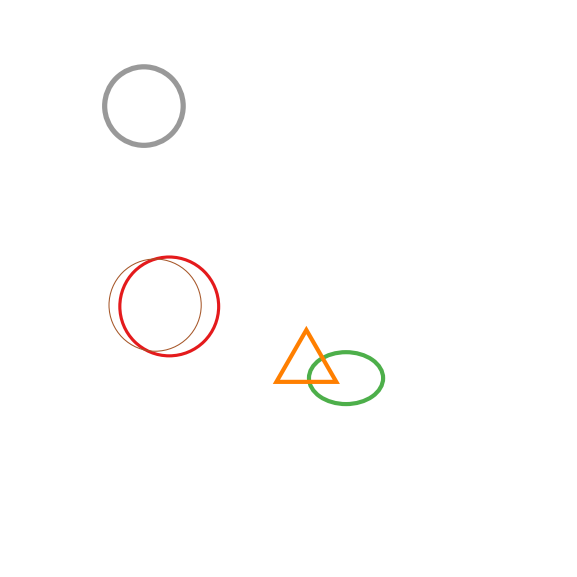[{"shape": "circle", "thickness": 1.5, "radius": 0.43, "center": [0.293, 0.469]}, {"shape": "oval", "thickness": 2, "radius": 0.32, "center": [0.599, 0.344]}, {"shape": "triangle", "thickness": 2, "radius": 0.3, "center": [0.53, 0.368]}, {"shape": "circle", "thickness": 0.5, "radius": 0.4, "center": [0.269, 0.471]}, {"shape": "circle", "thickness": 2.5, "radius": 0.34, "center": [0.249, 0.815]}]